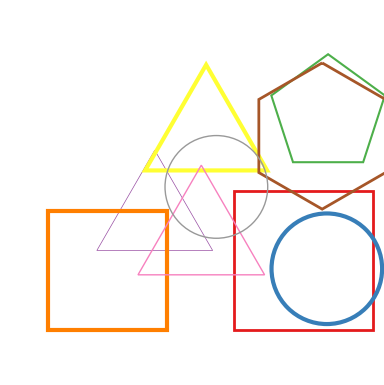[{"shape": "square", "thickness": 2, "radius": 0.9, "center": [0.788, 0.324]}, {"shape": "circle", "thickness": 3, "radius": 0.72, "center": [0.849, 0.302]}, {"shape": "pentagon", "thickness": 1.5, "radius": 0.78, "center": [0.852, 0.704]}, {"shape": "triangle", "thickness": 0.5, "radius": 0.87, "center": [0.402, 0.436]}, {"shape": "square", "thickness": 3, "radius": 0.77, "center": [0.279, 0.298]}, {"shape": "triangle", "thickness": 3, "radius": 0.91, "center": [0.535, 0.649]}, {"shape": "hexagon", "thickness": 2, "radius": 0.95, "center": [0.837, 0.647]}, {"shape": "triangle", "thickness": 1, "radius": 0.95, "center": [0.523, 0.381]}, {"shape": "circle", "thickness": 1, "radius": 0.67, "center": [0.562, 0.515]}]